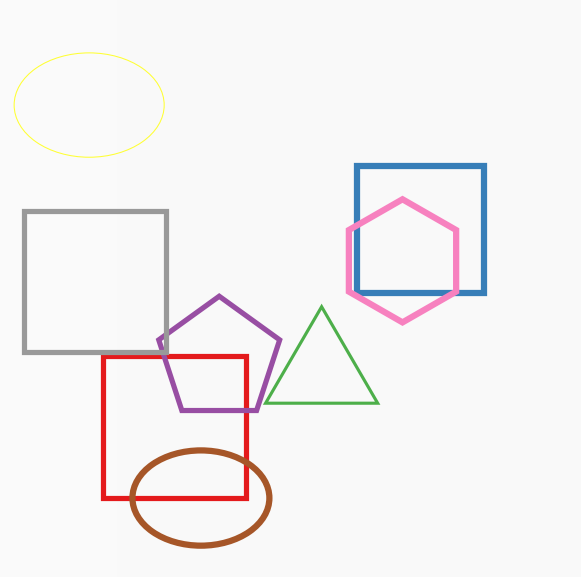[{"shape": "square", "thickness": 2.5, "radius": 0.62, "center": [0.3, 0.26]}, {"shape": "square", "thickness": 3, "radius": 0.55, "center": [0.723, 0.602]}, {"shape": "triangle", "thickness": 1.5, "radius": 0.56, "center": [0.553, 0.357]}, {"shape": "pentagon", "thickness": 2.5, "radius": 0.55, "center": [0.377, 0.377]}, {"shape": "oval", "thickness": 0.5, "radius": 0.65, "center": [0.153, 0.817]}, {"shape": "oval", "thickness": 3, "radius": 0.59, "center": [0.346, 0.137]}, {"shape": "hexagon", "thickness": 3, "radius": 0.53, "center": [0.692, 0.547]}, {"shape": "square", "thickness": 2.5, "radius": 0.61, "center": [0.163, 0.512]}]